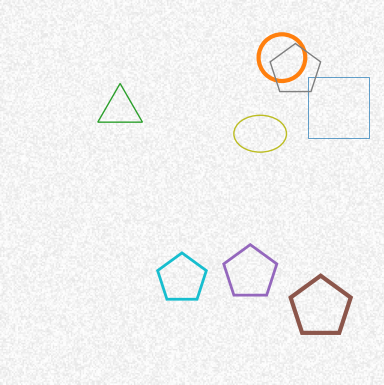[{"shape": "square", "thickness": 0.5, "radius": 0.39, "center": [0.879, 0.721]}, {"shape": "circle", "thickness": 3, "radius": 0.3, "center": [0.732, 0.85]}, {"shape": "triangle", "thickness": 1, "radius": 0.33, "center": [0.312, 0.716]}, {"shape": "pentagon", "thickness": 2, "radius": 0.36, "center": [0.65, 0.292]}, {"shape": "pentagon", "thickness": 3, "radius": 0.41, "center": [0.833, 0.202]}, {"shape": "pentagon", "thickness": 1, "radius": 0.34, "center": [0.767, 0.818]}, {"shape": "oval", "thickness": 1, "radius": 0.34, "center": [0.676, 0.653]}, {"shape": "pentagon", "thickness": 2, "radius": 0.33, "center": [0.473, 0.277]}]